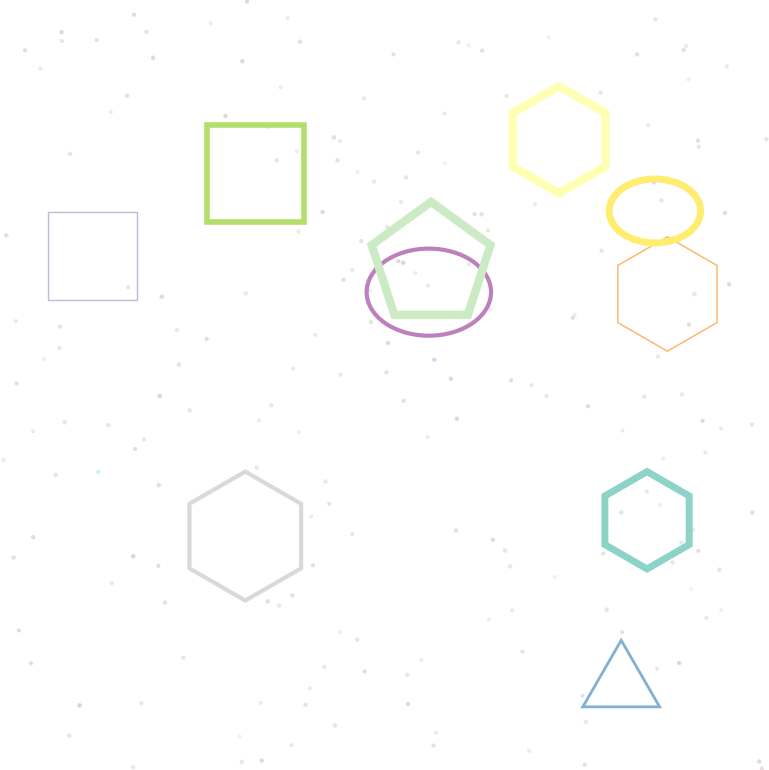[{"shape": "hexagon", "thickness": 2.5, "radius": 0.32, "center": [0.84, 0.324]}, {"shape": "hexagon", "thickness": 3, "radius": 0.35, "center": [0.726, 0.819]}, {"shape": "square", "thickness": 0.5, "radius": 0.29, "center": [0.12, 0.667]}, {"shape": "triangle", "thickness": 1, "radius": 0.29, "center": [0.807, 0.111]}, {"shape": "hexagon", "thickness": 0.5, "radius": 0.37, "center": [0.867, 0.618]}, {"shape": "square", "thickness": 2, "radius": 0.32, "center": [0.332, 0.774]}, {"shape": "hexagon", "thickness": 1.5, "radius": 0.42, "center": [0.319, 0.304]}, {"shape": "oval", "thickness": 1.5, "radius": 0.4, "center": [0.557, 0.621]}, {"shape": "pentagon", "thickness": 3, "radius": 0.41, "center": [0.56, 0.657]}, {"shape": "oval", "thickness": 2.5, "radius": 0.3, "center": [0.851, 0.726]}]